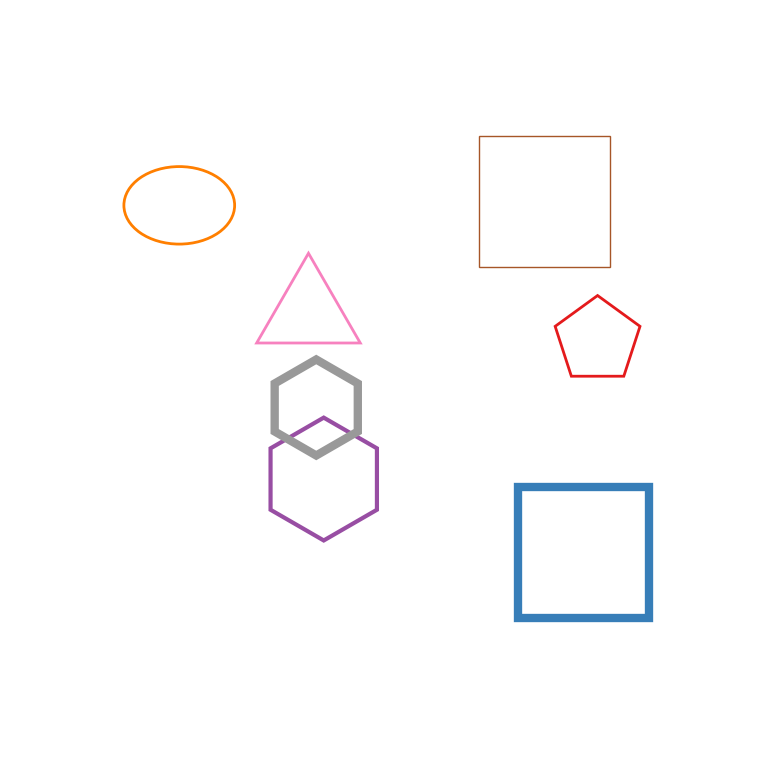[{"shape": "pentagon", "thickness": 1, "radius": 0.29, "center": [0.776, 0.558]}, {"shape": "square", "thickness": 3, "radius": 0.43, "center": [0.757, 0.282]}, {"shape": "hexagon", "thickness": 1.5, "radius": 0.4, "center": [0.42, 0.378]}, {"shape": "oval", "thickness": 1, "radius": 0.36, "center": [0.233, 0.733]}, {"shape": "square", "thickness": 0.5, "radius": 0.43, "center": [0.707, 0.738]}, {"shape": "triangle", "thickness": 1, "radius": 0.39, "center": [0.401, 0.593]}, {"shape": "hexagon", "thickness": 3, "radius": 0.31, "center": [0.411, 0.471]}]